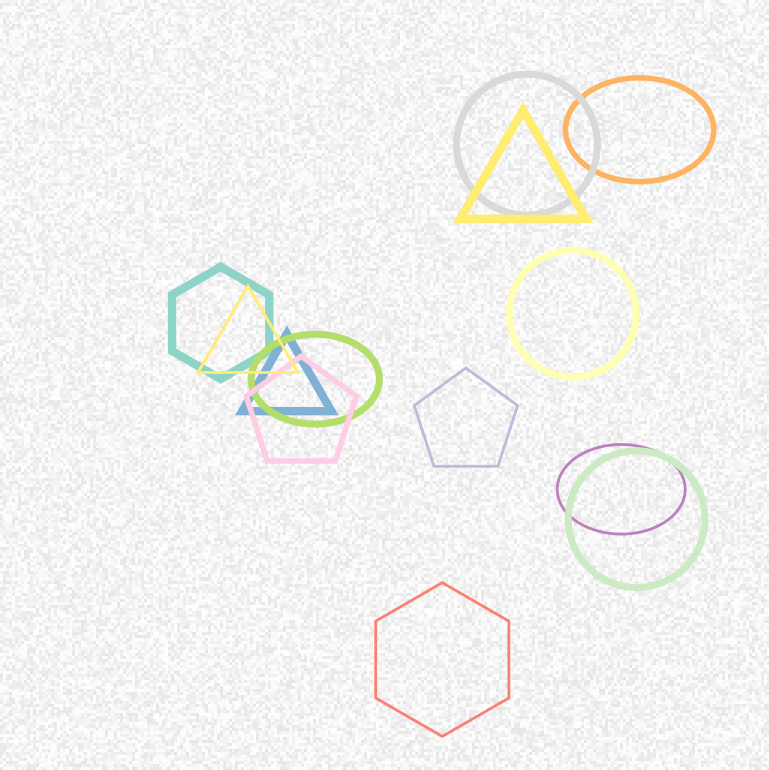[{"shape": "hexagon", "thickness": 3, "radius": 0.36, "center": [0.287, 0.581]}, {"shape": "circle", "thickness": 2.5, "radius": 0.41, "center": [0.744, 0.593]}, {"shape": "pentagon", "thickness": 1, "radius": 0.35, "center": [0.605, 0.452]}, {"shape": "hexagon", "thickness": 1, "radius": 0.5, "center": [0.574, 0.143]}, {"shape": "triangle", "thickness": 3, "radius": 0.33, "center": [0.372, 0.499]}, {"shape": "oval", "thickness": 2, "radius": 0.48, "center": [0.831, 0.832]}, {"shape": "oval", "thickness": 2.5, "radius": 0.42, "center": [0.409, 0.508]}, {"shape": "pentagon", "thickness": 2, "radius": 0.38, "center": [0.391, 0.462]}, {"shape": "circle", "thickness": 2.5, "radius": 0.46, "center": [0.684, 0.812]}, {"shape": "oval", "thickness": 1, "radius": 0.42, "center": [0.807, 0.365]}, {"shape": "circle", "thickness": 2.5, "radius": 0.44, "center": [0.827, 0.326]}, {"shape": "triangle", "thickness": 3, "radius": 0.47, "center": [0.679, 0.763]}, {"shape": "triangle", "thickness": 1, "radius": 0.37, "center": [0.322, 0.554]}]